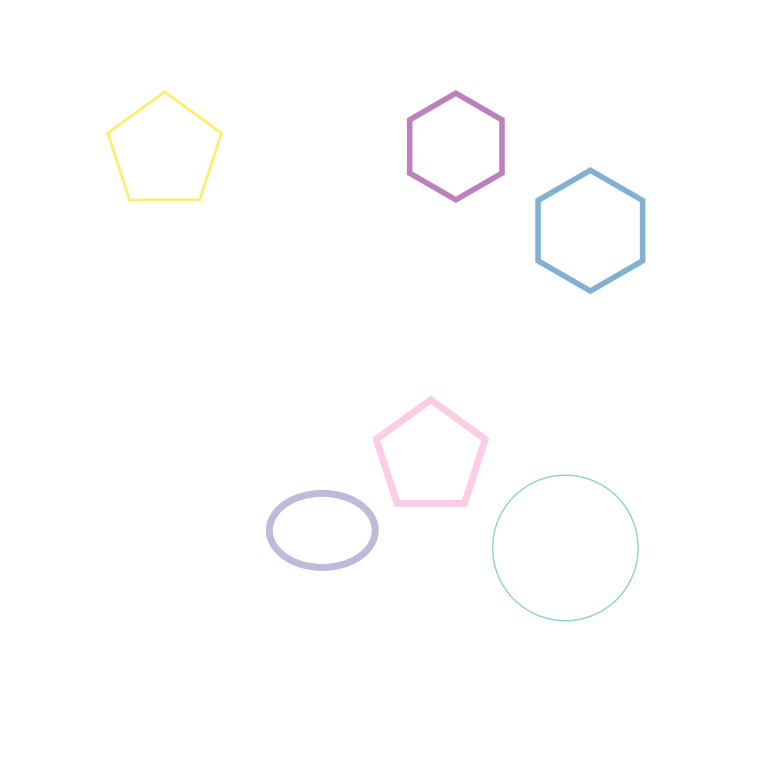[{"shape": "circle", "thickness": 0.5, "radius": 0.47, "center": [0.734, 0.288]}, {"shape": "oval", "thickness": 2.5, "radius": 0.34, "center": [0.419, 0.311]}, {"shape": "hexagon", "thickness": 2, "radius": 0.39, "center": [0.767, 0.7]}, {"shape": "pentagon", "thickness": 2.5, "radius": 0.37, "center": [0.559, 0.406]}, {"shape": "hexagon", "thickness": 2, "radius": 0.35, "center": [0.592, 0.81]}, {"shape": "pentagon", "thickness": 1, "radius": 0.39, "center": [0.214, 0.803]}]